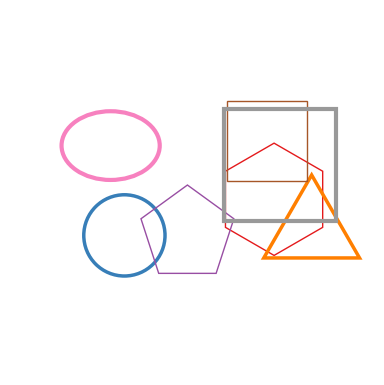[{"shape": "hexagon", "thickness": 1, "radius": 0.73, "center": [0.712, 0.482]}, {"shape": "circle", "thickness": 2.5, "radius": 0.53, "center": [0.323, 0.389]}, {"shape": "pentagon", "thickness": 1, "radius": 0.63, "center": [0.487, 0.393]}, {"shape": "triangle", "thickness": 2.5, "radius": 0.72, "center": [0.809, 0.402]}, {"shape": "square", "thickness": 1, "radius": 0.52, "center": [0.694, 0.633]}, {"shape": "oval", "thickness": 3, "radius": 0.64, "center": [0.287, 0.622]}, {"shape": "square", "thickness": 3, "radius": 0.73, "center": [0.728, 0.571]}]